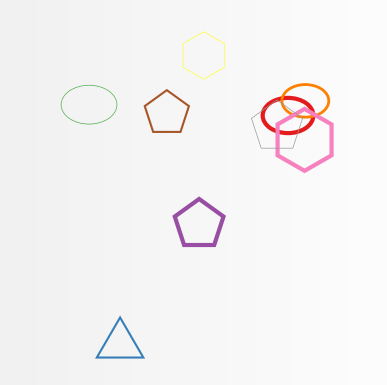[{"shape": "oval", "thickness": 3, "radius": 0.33, "center": [0.743, 0.7]}, {"shape": "triangle", "thickness": 1.5, "radius": 0.35, "center": [0.31, 0.106]}, {"shape": "oval", "thickness": 0.5, "radius": 0.36, "center": [0.23, 0.728]}, {"shape": "pentagon", "thickness": 3, "radius": 0.33, "center": [0.514, 0.417]}, {"shape": "oval", "thickness": 2, "radius": 0.3, "center": [0.788, 0.738]}, {"shape": "hexagon", "thickness": 0.5, "radius": 0.31, "center": [0.526, 0.856]}, {"shape": "pentagon", "thickness": 1.5, "radius": 0.3, "center": [0.431, 0.706]}, {"shape": "hexagon", "thickness": 3, "radius": 0.4, "center": [0.786, 0.637]}, {"shape": "pentagon", "thickness": 0.5, "radius": 0.35, "center": [0.715, 0.671]}]